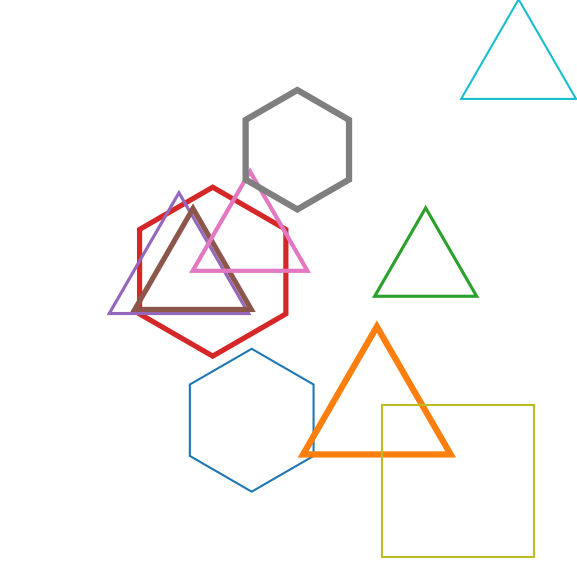[{"shape": "hexagon", "thickness": 1, "radius": 0.62, "center": [0.436, 0.271]}, {"shape": "triangle", "thickness": 3, "radius": 0.74, "center": [0.653, 0.286]}, {"shape": "triangle", "thickness": 1.5, "radius": 0.51, "center": [0.737, 0.537]}, {"shape": "hexagon", "thickness": 2.5, "radius": 0.73, "center": [0.368, 0.529]}, {"shape": "triangle", "thickness": 1.5, "radius": 0.7, "center": [0.31, 0.526]}, {"shape": "triangle", "thickness": 2.5, "radius": 0.58, "center": [0.334, 0.522]}, {"shape": "triangle", "thickness": 2, "radius": 0.57, "center": [0.433, 0.588]}, {"shape": "hexagon", "thickness": 3, "radius": 0.52, "center": [0.515, 0.74]}, {"shape": "square", "thickness": 1, "radius": 0.66, "center": [0.793, 0.167]}, {"shape": "triangle", "thickness": 1, "radius": 0.57, "center": [0.898, 0.885]}]